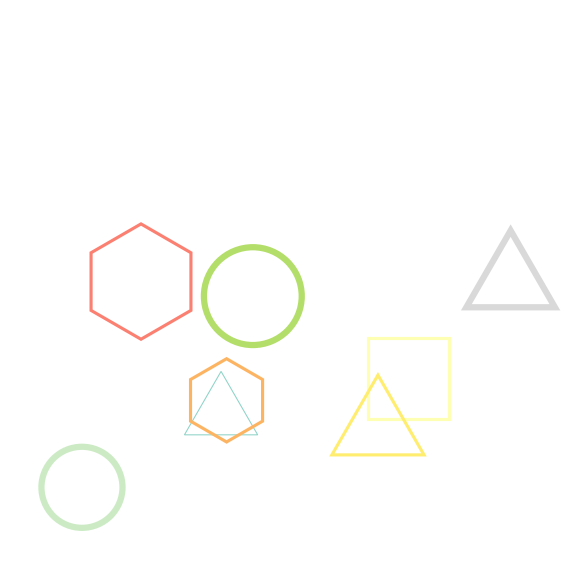[{"shape": "triangle", "thickness": 0.5, "radius": 0.37, "center": [0.383, 0.283]}, {"shape": "square", "thickness": 1.5, "radius": 0.35, "center": [0.708, 0.343]}, {"shape": "hexagon", "thickness": 1.5, "radius": 0.5, "center": [0.244, 0.512]}, {"shape": "hexagon", "thickness": 1.5, "radius": 0.36, "center": [0.392, 0.306]}, {"shape": "circle", "thickness": 3, "radius": 0.42, "center": [0.438, 0.486]}, {"shape": "triangle", "thickness": 3, "radius": 0.44, "center": [0.884, 0.511]}, {"shape": "circle", "thickness": 3, "radius": 0.35, "center": [0.142, 0.155]}, {"shape": "triangle", "thickness": 1.5, "radius": 0.46, "center": [0.654, 0.258]}]